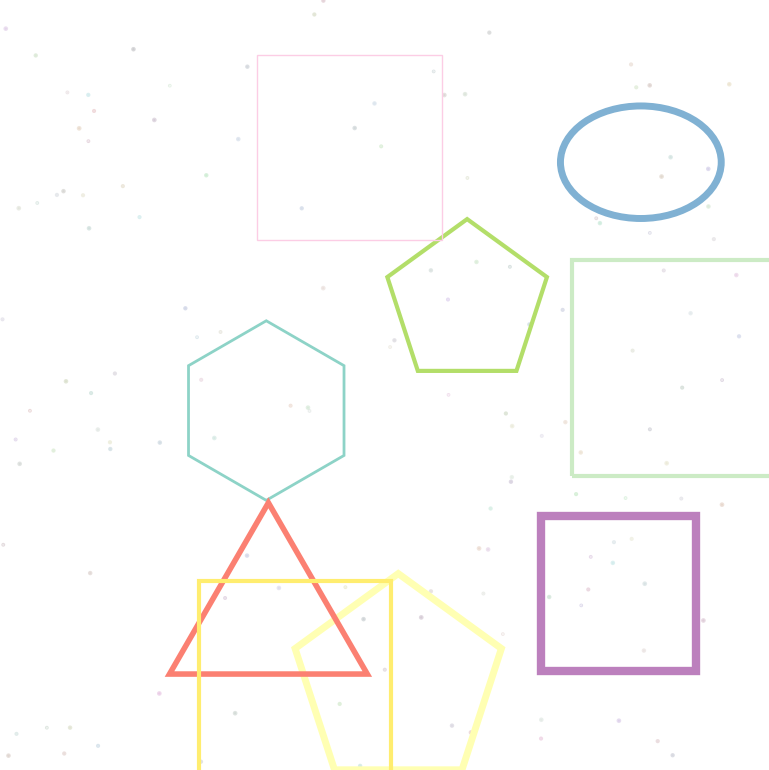[{"shape": "hexagon", "thickness": 1, "radius": 0.58, "center": [0.346, 0.467]}, {"shape": "pentagon", "thickness": 2.5, "radius": 0.7, "center": [0.517, 0.114]}, {"shape": "triangle", "thickness": 2, "radius": 0.74, "center": [0.349, 0.199]}, {"shape": "oval", "thickness": 2.5, "radius": 0.52, "center": [0.832, 0.789]}, {"shape": "pentagon", "thickness": 1.5, "radius": 0.54, "center": [0.607, 0.606]}, {"shape": "square", "thickness": 0.5, "radius": 0.6, "center": [0.454, 0.808]}, {"shape": "square", "thickness": 3, "radius": 0.5, "center": [0.804, 0.229]}, {"shape": "square", "thickness": 1.5, "radius": 0.7, "center": [0.883, 0.522]}, {"shape": "square", "thickness": 1.5, "radius": 0.63, "center": [0.383, 0.12]}]